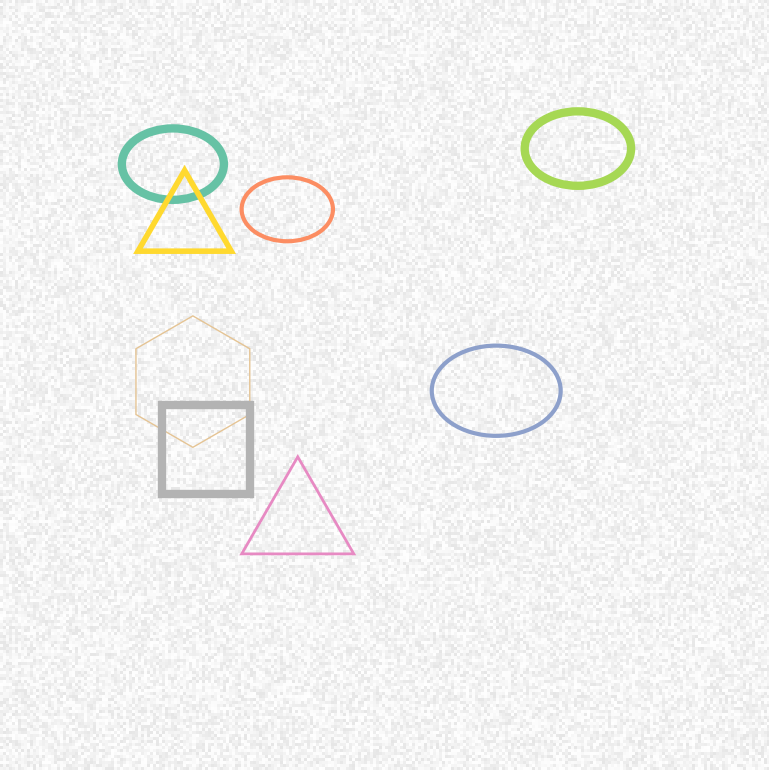[{"shape": "oval", "thickness": 3, "radius": 0.33, "center": [0.225, 0.787]}, {"shape": "oval", "thickness": 1.5, "radius": 0.3, "center": [0.373, 0.728]}, {"shape": "oval", "thickness": 1.5, "radius": 0.42, "center": [0.644, 0.493]}, {"shape": "triangle", "thickness": 1, "radius": 0.42, "center": [0.387, 0.323]}, {"shape": "oval", "thickness": 3, "radius": 0.35, "center": [0.751, 0.807]}, {"shape": "triangle", "thickness": 2, "radius": 0.35, "center": [0.24, 0.709]}, {"shape": "hexagon", "thickness": 0.5, "radius": 0.43, "center": [0.25, 0.504]}, {"shape": "square", "thickness": 3, "radius": 0.29, "center": [0.267, 0.417]}]